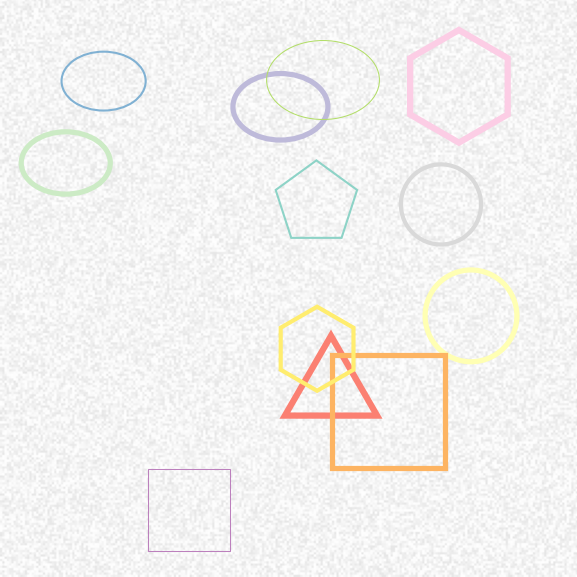[{"shape": "pentagon", "thickness": 1, "radius": 0.37, "center": [0.548, 0.647]}, {"shape": "circle", "thickness": 2.5, "radius": 0.4, "center": [0.816, 0.452]}, {"shape": "oval", "thickness": 2.5, "radius": 0.41, "center": [0.486, 0.814]}, {"shape": "triangle", "thickness": 3, "radius": 0.46, "center": [0.573, 0.326]}, {"shape": "oval", "thickness": 1, "radius": 0.36, "center": [0.179, 0.859]}, {"shape": "square", "thickness": 2.5, "radius": 0.49, "center": [0.673, 0.286]}, {"shape": "oval", "thickness": 0.5, "radius": 0.49, "center": [0.559, 0.861]}, {"shape": "hexagon", "thickness": 3, "radius": 0.49, "center": [0.795, 0.85]}, {"shape": "circle", "thickness": 2, "radius": 0.35, "center": [0.764, 0.645]}, {"shape": "square", "thickness": 0.5, "radius": 0.35, "center": [0.327, 0.116]}, {"shape": "oval", "thickness": 2.5, "radius": 0.39, "center": [0.114, 0.717]}, {"shape": "hexagon", "thickness": 2, "radius": 0.36, "center": [0.549, 0.395]}]